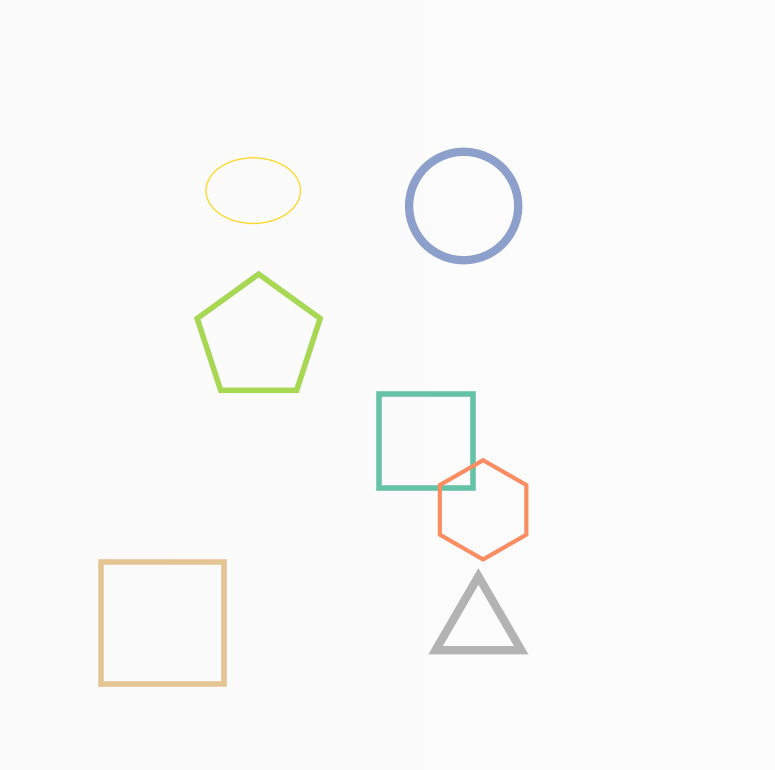[{"shape": "square", "thickness": 2, "radius": 0.3, "center": [0.549, 0.427]}, {"shape": "hexagon", "thickness": 1.5, "radius": 0.32, "center": [0.623, 0.338]}, {"shape": "circle", "thickness": 3, "radius": 0.35, "center": [0.598, 0.732]}, {"shape": "pentagon", "thickness": 2, "radius": 0.42, "center": [0.334, 0.561]}, {"shape": "oval", "thickness": 0.5, "radius": 0.3, "center": [0.327, 0.752]}, {"shape": "square", "thickness": 2, "radius": 0.4, "center": [0.209, 0.19]}, {"shape": "triangle", "thickness": 3, "radius": 0.32, "center": [0.617, 0.188]}]